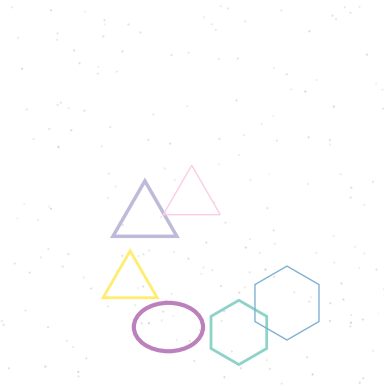[{"shape": "hexagon", "thickness": 2, "radius": 0.42, "center": [0.62, 0.137]}, {"shape": "triangle", "thickness": 2.5, "radius": 0.48, "center": [0.376, 0.434]}, {"shape": "hexagon", "thickness": 1, "radius": 0.48, "center": [0.745, 0.213]}, {"shape": "triangle", "thickness": 1, "radius": 0.43, "center": [0.498, 0.485]}, {"shape": "oval", "thickness": 3, "radius": 0.45, "center": [0.437, 0.151]}, {"shape": "triangle", "thickness": 2, "radius": 0.41, "center": [0.338, 0.267]}]